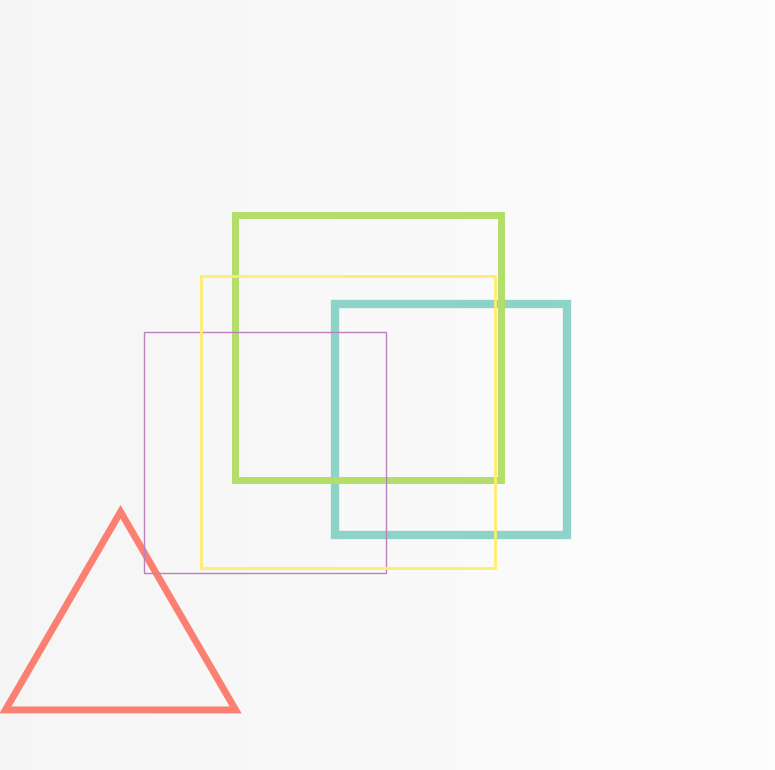[{"shape": "square", "thickness": 3, "radius": 0.75, "center": [0.582, 0.455]}, {"shape": "triangle", "thickness": 2.5, "radius": 0.86, "center": [0.156, 0.164]}, {"shape": "square", "thickness": 2.5, "radius": 0.86, "center": [0.475, 0.549]}, {"shape": "square", "thickness": 0.5, "radius": 0.78, "center": [0.342, 0.412]}, {"shape": "square", "thickness": 1, "radius": 0.95, "center": [0.449, 0.452]}]